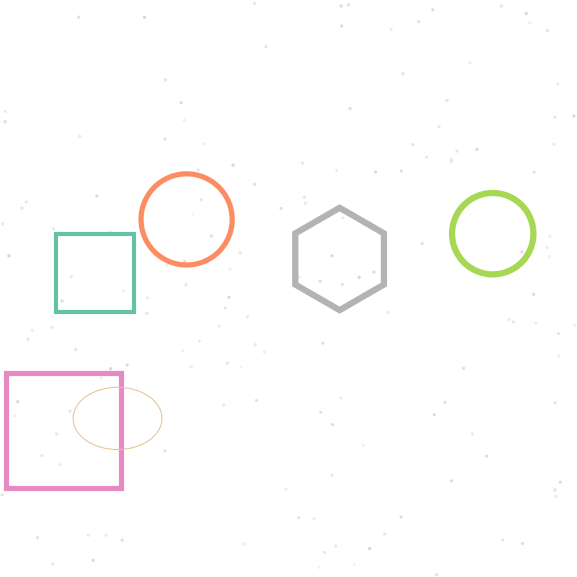[{"shape": "square", "thickness": 2, "radius": 0.34, "center": [0.165, 0.526]}, {"shape": "circle", "thickness": 2.5, "radius": 0.39, "center": [0.323, 0.619]}, {"shape": "square", "thickness": 2.5, "radius": 0.5, "center": [0.11, 0.253]}, {"shape": "circle", "thickness": 3, "radius": 0.35, "center": [0.853, 0.594]}, {"shape": "oval", "thickness": 0.5, "radius": 0.38, "center": [0.204, 0.275]}, {"shape": "hexagon", "thickness": 3, "radius": 0.44, "center": [0.588, 0.551]}]